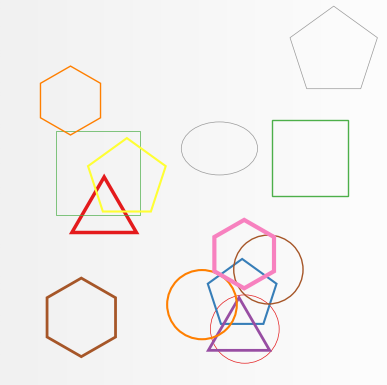[{"shape": "circle", "thickness": 0.5, "radius": 0.44, "center": [0.632, 0.145]}, {"shape": "triangle", "thickness": 2.5, "radius": 0.48, "center": [0.269, 0.444]}, {"shape": "pentagon", "thickness": 1.5, "radius": 0.47, "center": [0.625, 0.234]}, {"shape": "square", "thickness": 1, "radius": 0.49, "center": [0.8, 0.591]}, {"shape": "square", "thickness": 0.5, "radius": 0.54, "center": [0.252, 0.551]}, {"shape": "triangle", "thickness": 2, "radius": 0.46, "center": [0.617, 0.136]}, {"shape": "hexagon", "thickness": 1, "radius": 0.45, "center": [0.182, 0.739]}, {"shape": "circle", "thickness": 1.5, "radius": 0.45, "center": [0.521, 0.209]}, {"shape": "pentagon", "thickness": 1.5, "radius": 0.53, "center": [0.327, 0.536]}, {"shape": "hexagon", "thickness": 2, "radius": 0.51, "center": [0.21, 0.176]}, {"shape": "circle", "thickness": 1, "radius": 0.45, "center": [0.693, 0.3]}, {"shape": "hexagon", "thickness": 3, "radius": 0.44, "center": [0.63, 0.34]}, {"shape": "oval", "thickness": 0.5, "radius": 0.49, "center": [0.566, 0.614]}, {"shape": "pentagon", "thickness": 0.5, "radius": 0.59, "center": [0.861, 0.865]}]